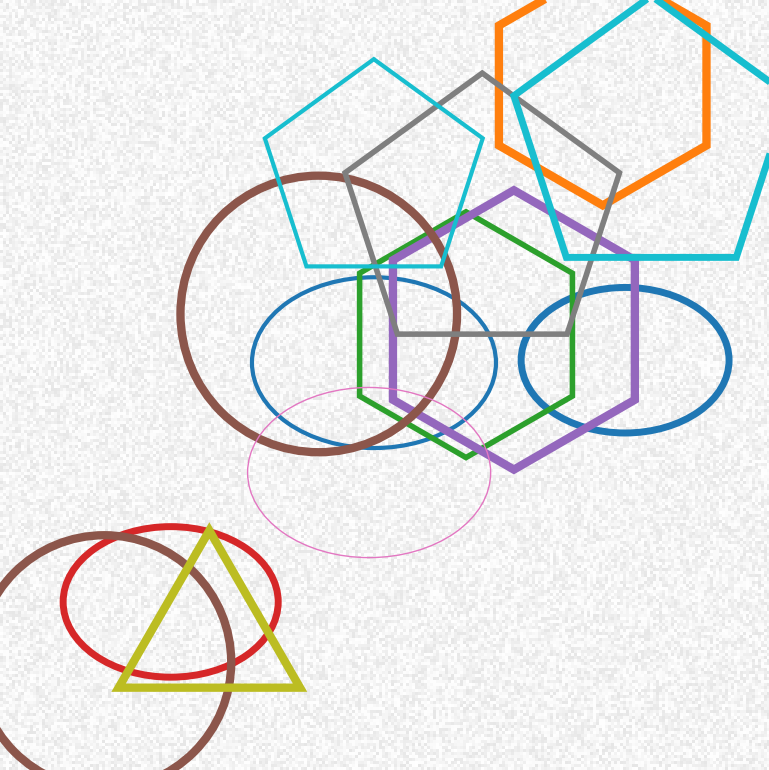[{"shape": "oval", "thickness": 1.5, "radius": 0.79, "center": [0.486, 0.529]}, {"shape": "oval", "thickness": 2.5, "radius": 0.68, "center": [0.812, 0.532]}, {"shape": "hexagon", "thickness": 3, "radius": 0.78, "center": [0.783, 0.889]}, {"shape": "hexagon", "thickness": 2, "radius": 0.8, "center": [0.605, 0.565]}, {"shape": "oval", "thickness": 2.5, "radius": 0.7, "center": [0.222, 0.218]}, {"shape": "hexagon", "thickness": 3, "radius": 0.91, "center": [0.667, 0.572]}, {"shape": "circle", "thickness": 3, "radius": 0.9, "center": [0.414, 0.592]}, {"shape": "circle", "thickness": 3, "radius": 0.82, "center": [0.135, 0.14]}, {"shape": "oval", "thickness": 0.5, "radius": 0.79, "center": [0.479, 0.386]}, {"shape": "pentagon", "thickness": 2, "radius": 0.94, "center": [0.626, 0.718]}, {"shape": "triangle", "thickness": 3, "radius": 0.68, "center": [0.272, 0.175]}, {"shape": "pentagon", "thickness": 2.5, "radius": 0.94, "center": [0.846, 0.818]}, {"shape": "pentagon", "thickness": 1.5, "radius": 0.74, "center": [0.485, 0.774]}]